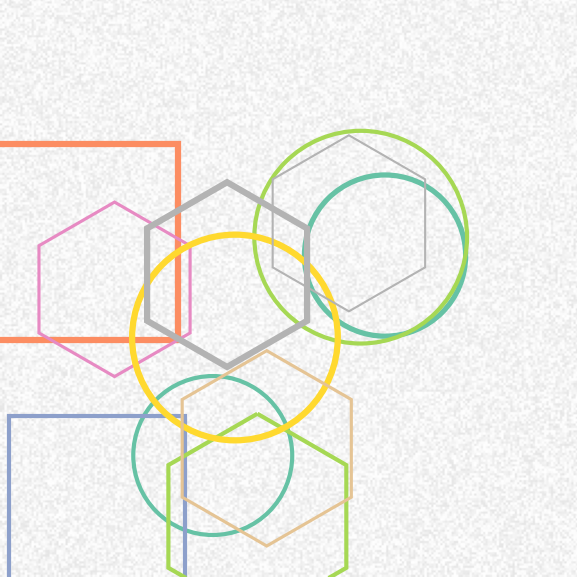[{"shape": "circle", "thickness": 2, "radius": 0.69, "center": [0.368, 0.21]}, {"shape": "circle", "thickness": 2.5, "radius": 0.7, "center": [0.667, 0.557]}, {"shape": "square", "thickness": 3, "radius": 0.85, "center": [0.139, 0.58]}, {"shape": "square", "thickness": 2, "radius": 0.76, "center": [0.167, 0.127]}, {"shape": "hexagon", "thickness": 1.5, "radius": 0.76, "center": [0.198, 0.498]}, {"shape": "hexagon", "thickness": 2, "radius": 0.89, "center": [0.446, 0.105]}, {"shape": "circle", "thickness": 2, "radius": 0.92, "center": [0.625, 0.588]}, {"shape": "circle", "thickness": 3, "radius": 0.89, "center": [0.407, 0.415]}, {"shape": "hexagon", "thickness": 1.5, "radius": 0.85, "center": [0.462, 0.223]}, {"shape": "hexagon", "thickness": 1, "radius": 0.76, "center": [0.604, 0.612]}, {"shape": "hexagon", "thickness": 3, "radius": 0.8, "center": [0.393, 0.524]}]